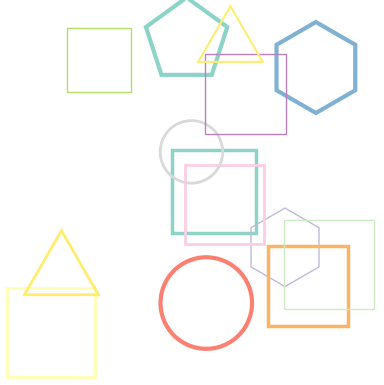[{"shape": "square", "thickness": 2.5, "radius": 0.54, "center": [0.555, 0.503]}, {"shape": "pentagon", "thickness": 3, "radius": 0.56, "center": [0.485, 0.895]}, {"shape": "square", "thickness": 2, "radius": 0.57, "center": [0.133, 0.137]}, {"shape": "hexagon", "thickness": 1, "radius": 0.51, "center": [0.74, 0.358]}, {"shape": "circle", "thickness": 3, "radius": 0.59, "center": [0.536, 0.213]}, {"shape": "hexagon", "thickness": 3, "radius": 0.59, "center": [0.821, 0.825]}, {"shape": "square", "thickness": 2.5, "radius": 0.52, "center": [0.8, 0.258]}, {"shape": "square", "thickness": 1, "radius": 0.41, "center": [0.258, 0.845]}, {"shape": "square", "thickness": 2, "radius": 0.51, "center": [0.584, 0.47]}, {"shape": "circle", "thickness": 2, "radius": 0.41, "center": [0.497, 0.605]}, {"shape": "square", "thickness": 1, "radius": 0.53, "center": [0.636, 0.756]}, {"shape": "square", "thickness": 1, "radius": 0.58, "center": [0.855, 0.313]}, {"shape": "triangle", "thickness": 1.5, "radius": 0.48, "center": [0.599, 0.888]}, {"shape": "triangle", "thickness": 2, "radius": 0.55, "center": [0.16, 0.29]}]